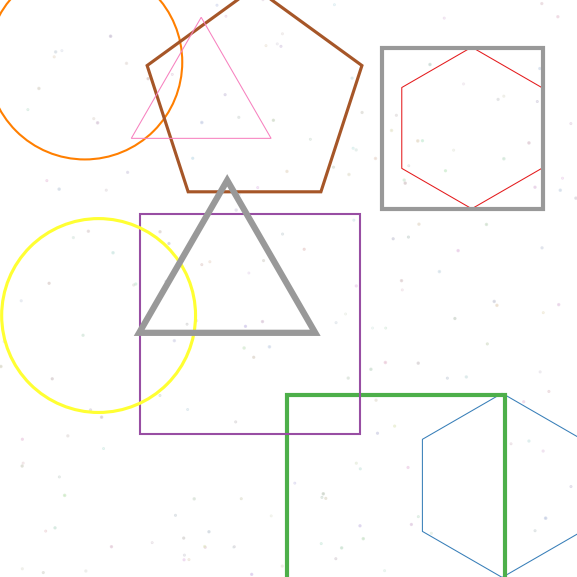[{"shape": "hexagon", "thickness": 0.5, "radius": 0.7, "center": [0.817, 0.778]}, {"shape": "hexagon", "thickness": 0.5, "radius": 0.8, "center": [0.87, 0.159]}, {"shape": "square", "thickness": 2, "radius": 0.94, "center": [0.686, 0.126]}, {"shape": "square", "thickness": 1, "radius": 0.95, "center": [0.433, 0.438]}, {"shape": "circle", "thickness": 1, "radius": 0.84, "center": [0.147, 0.892]}, {"shape": "circle", "thickness": 1.5, "radius": 0.84, "center": [0.171, 0.453]}, {"shape": "pentagon", "thickness": 1.5, "radius": 0.98, "center": [0.441, 0.825]}, {"shape": "triangle", "thickness": 0.5, "radius": 0.7, "center": [0.348, 0.829]}, {"shape": "square", "thickness": 2, "radius": 0.7, "center": [0.8, 0.777]}, {"shape": "triangle", "thickness": 3, "radius": 0.88, "center": [0.393, 0.511]}]